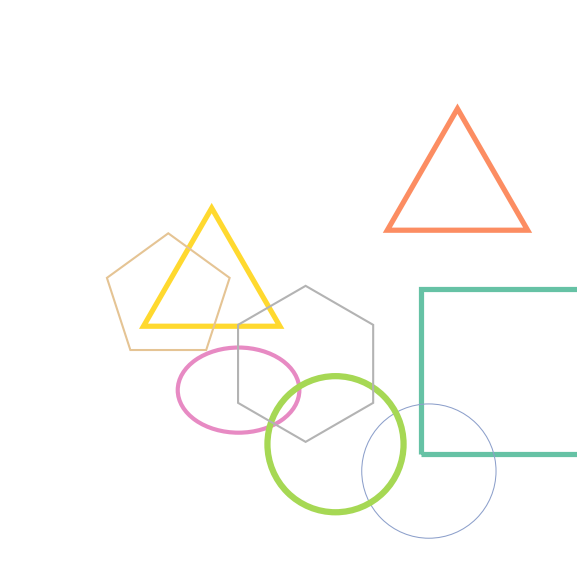[{"shape": "square", "thickness": 2.5, "radius": 0.72, "center": [0.872, 0.356]}, {"shape": "triangle", "thickness": 2.5, "radius": 0.7, "center": [0.792, 0.671]}, {"shape": "circle", "thickness": 0.5, "radius": 0.58, "center": [0.743, 0.183]}, {"shape": "oval", "thickness": 2, "radius": 0.53, "center": [0.413, 0.324]}, {"shape": "circle", "thickness": 3, "radius": 0.59, "center": [0.581, 0.23]}, {"shape": "triangle", "thickness": 2.5, "radius": 0.68, "center": [0.367, 0.502]}, {"shape": "pentagon", "thickness": 1, "radius": 0.56, "center": [0.291, 0.483]}, {"shape": "hexagon", "thickness": 1, "radius": 0.68, "center": [0.529, 0.369]}]